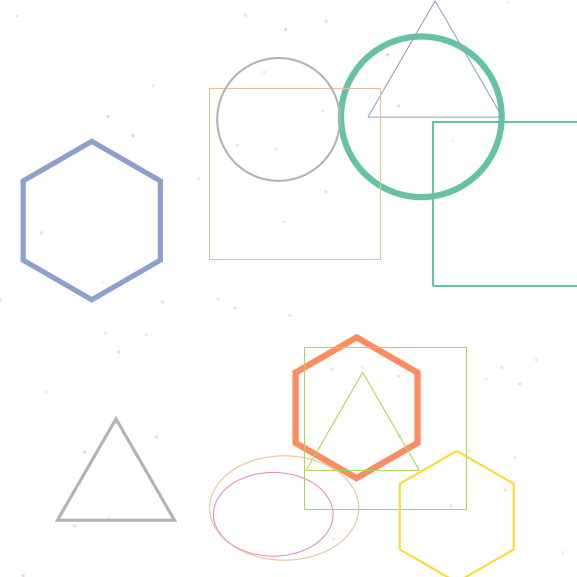[{"shape": "circle", "thickness": 3, "radius": 0.7, "center": [0.73, 0.797]}, {"shape": "square", "thickness": 1, "radius": 0.71, "center": [0.893, 0.645]}, {"shape": "hexagon", "thickness": 3, "radius": 0.61, "center": [0.617, 0.293]}, {"shape": "triangle", "thickness": 0.5, "radius": 0.67, "center": [0.753, 0.863]}, {"shape": "hexagon", "thickness": 2.5, "radius": 0.69, "center": [0.159, 0.617]}, {"shape": "oval", "thickness": 0.5, "radius": 0.52, "center": [0.473, 0.109]}, {"shape": "triangle", "thickness": 0.5, "radius": 0.57, "center": [0.628, 0.241]}, {"shape": "square", "thickness": 0.5, "radius": 0.7, "center": [0.667, 0.258]}, {"shape": "hexagon", "thickness": 1, "radius": 0.57, "center": [0.791, 0.105]}, {"shape": "square", "thickness": 0.5, "radius": 0.74, "center": [0.51, 0.699]}, {"shape": "oval", "thickness": 0.5, "radius": 0.65, "center": [0.492, 0.119]}, {"shape": "circle", "thickness": 1, "radius": 0.53, "center": [0.482, 0.792]}, {"shape": "triangle", "thickness": 1.5, "radius": 0.59, "center": [0.201, 0.157]}]